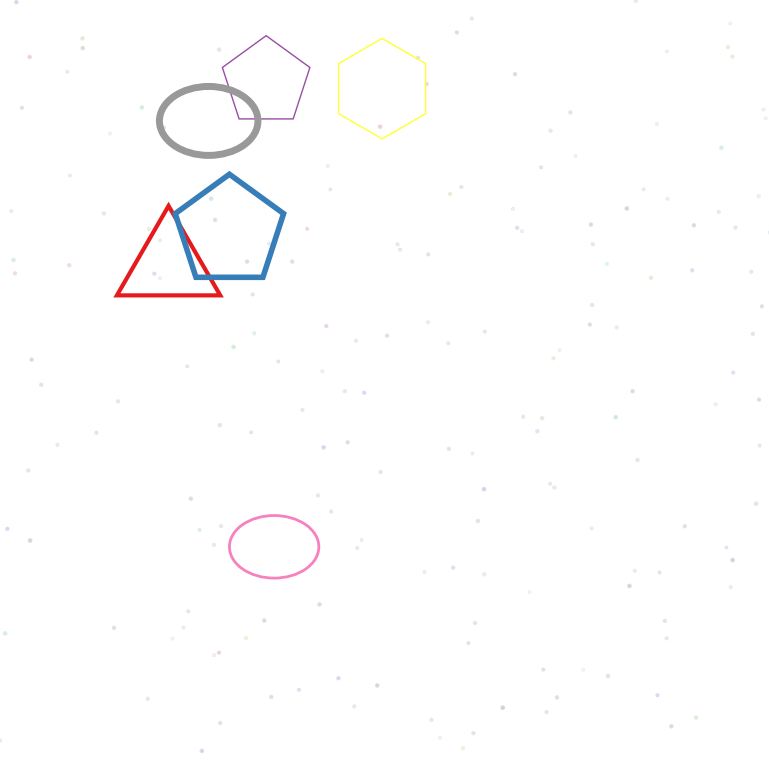[{"shape": "triangle", "thickness": 1.5, "radius": 0.39, "center": [0.219, 0.655]}, {"shape": "pentagon", "thickness": 2, "radius": 0.37, "center": [0.298, 0.7]}, {"shape": "pentagon", "thickness": 0.5, "radius": 0.3, "center": [0.346, 0.894]}, {"shape": "hexagon", "thickness": 0.5, "radius": 0.33, "center": [0.496, 0.885]}, {"shape": "oval", "thickness": 1, "radius": 0.29, "center": [0.356, 0.29]}, {"shape": "oval", "thickness": 2.5, "radius": 0.32, "center": [0.271, 0.843]}]